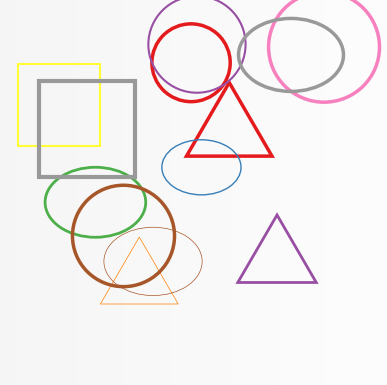[{"shape": "triangle", "thickness": 2.5, "radius": 0.64, "center": [0.592, 0.658]}, {"shape": "circle", "thickness": 2.5, "radius": 0.51, "center": [0.493, 0.837]}, {"shape": "oval", "thickness": 1, "radius": 0.51, "center": [0.52, 0.565]}, {"shape": "oval", "thickness": 2, "radius": 0.65, "center": [0.246, 0.475]}, {"shape": "triangle", "thickness": 2, "radius": 0.58, "center": [0.715, 0.325]}, {"shape": "circle", "thickness": 1.5, "radius": 0.63, "center": [0.508, 0.885]}, {"shape": "triangle", "thickness": 0.5, "radius": 0.58, "center": [0.359, 0.268]}, {"shape": "square", "thickness": 1.5, "radius": 0.53, "center": [0.151, 0.727]}, {"shape": "circle", "thickness": 2.5, "radius": 0.66, "center": [0.319, 0.387]}, {"shape": "oval", "thickness": 0.5, "radius": 0.63, "center": [0.395, 0.321]}, {"shape": "circle", "thickness": 2.5, "radius": 0.72, "center": [0.836, 0.878]}, {"shape": "oval", "thickness": 2.5, "radius": 0.68, "center": [0.751, 0.857]}, {"shape": "square", "thickness": 3, "radius": 0.62, "center": [0.225, 0.665]}]